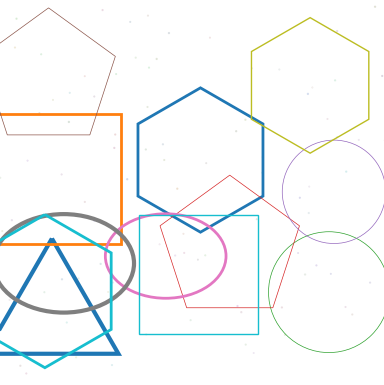[{"shape": "triangle", "thickness": 3, "radius": 1.0, "center": [0.135, 0.181]}, {"shape": "hexagon", "thickness": 2, "radius": 0.94, "center": [0.521, 0.584]}, {"shape": "square", "thickness": 2, "radius": 0.84, "center": [0.148, 0.535]}, {"shape": "circle", "thickness": 0.5, "radius": 0.78, "center": [0.854, 0.241]}, {"shape": "pentagon", "thickness": 0.5, "radius": 0.95, "center": [0.597, 0.355]}, {"shape": "circle", "thickness": 0.5, "radius": 0.67, "center": [0.867, 0.502]}, {"shape": "pentagon", "thickness": 0.5, "radius": 0.91, "center": [0.126, 0.797]}, {"shape": "oval", "thickness": 2, "radius": 0.78, "center": [0.43, 0.335]}, {"shape": "oval", "thickness": 3, "radius": 0.91, "center": [0.165, 0.316]}, {"shape": "hexagon", "thickness": 1, "radius": 0.88, "center": [0.806, 0.778]}, {"shape": "square", "thickness": 1, "radius": 0.77, "center": [0.516, 0.287]}, {"shape": "hexagon", "thickness": 2, "radius": 0.99, "center": [0.117, 0.244]}]